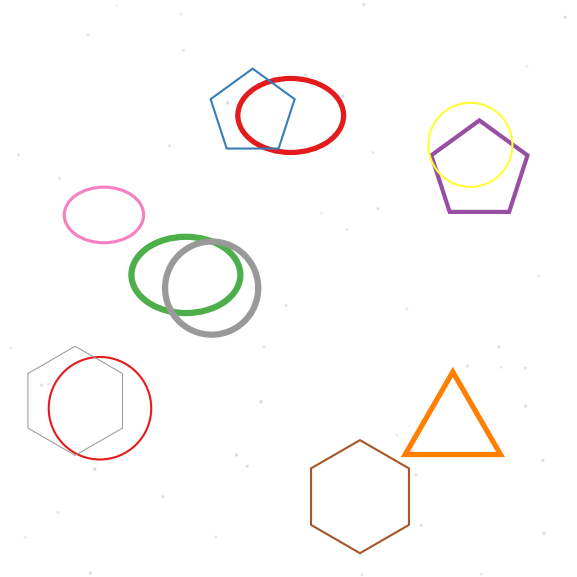[{"shape": "oval", "thickness": 2.5, "radius": 0.46, "center": [0.503, 0.799]}, {"shape": "circle", "thickness": 1, "radius": 0.44, "center": [0.173, 0.292]}, {"shape": "pentagon", "thickness": 1, "radius": 0.38, "center": [0.437, 0.804]}, {"shape": "oval", "thickness": 3, "radius": 0.47, "center": [0.322, 0.523]}, {"shape": "pentagon", "thickness": 2, "radius": 0.44, "center": [0.83, 0.703]}, {"shape": "triangle", "thickness": 2.5, "radius": 0.48, "center": [0.784, 0.26]}, {"shape": "circle", "thickness": 1, "radius": 0.36, "center": [0.814, 0.748]}, {"shape": "hexagon", "thickness": 1, "radius": 0.49, "center": [0.623, 0.139]}, {"shape": "oval", "thickness": 1.5, "radius": 0.34, "center": [0.18, 0.627]}, {"shape": "hexagon", "thickness": 0.5, "radius": 0.47, "center": [0.13, 0.305]}, {"shape": "circle", "thickness": 3, "radius": 0.4, "center": [0.367, 0.5]}]